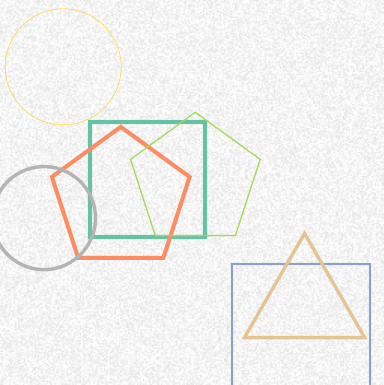[{"shape": "square", "thickness": 3, "radius": 0.75, "center": [0.384, 0.533]}, {"shape": "pentagon", "thickness": 3, "radius": 0.94, "center": [0.314, 0.482]}, {"shape": "square", "thickness": 1.5, "radius": 0.9, "center": [0.781, 0.134]}, {"shape": "pentagon", "thickness": 1, "radius": 0.89, "center": [0.507, 0.531]}, {"shape": "circle", "thickness": 0.5, "radius": 0.75, "center": [0.164, 0.826]}, {"shape": "triangle", "thickness": 2.5, "radius": 0.9, "center": [0.791, 0.213]}, {"shape": "circle", "thickness": 2.5, "radius": 0.67, "center": [0.114, 0.433]}]